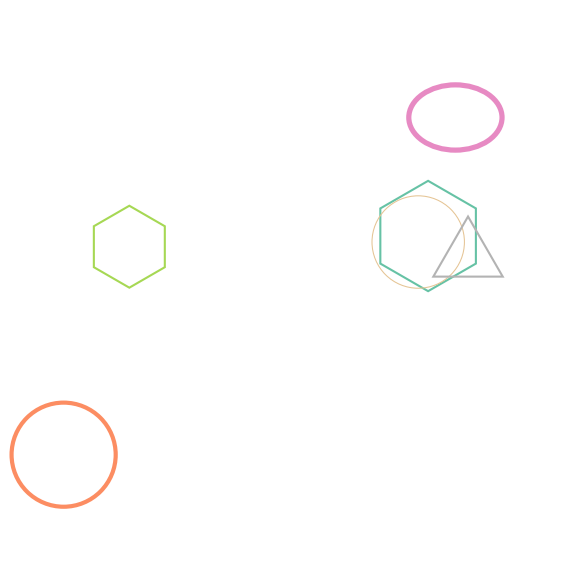[{"shape": "hexagon", "thickness": 1, "radius": 0.48, "center": [0.741, 0.59]}, {"shape": "circle", "thickness": 2, "radius": 0.45, "center": [0.11, 0.212]}, {"shape": "oval", "thickness": 2.5, "radius": 0.4, "center": [0.789, 0.796]}, {"shape": "hexagon", "thickness": 1, "radius": 0.35, "center": [0.224, 0.572]}, {"shape": "circle", "thickness": 0.5, "radius": 0.4, "center": [0.724, 0.58]}, {"shape": "triangle", "thickness": 1, "radius": 0.35, "center": [0.81, 0.555]}]